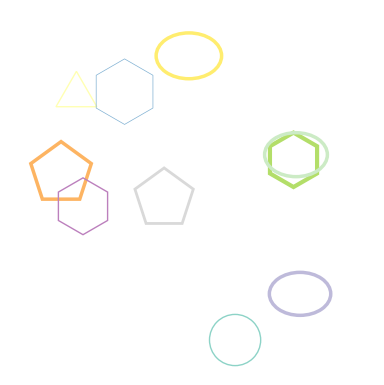[{"shape": "circle", "thickness": 1, "radius": 0.33, "center": [0.611, 0.117]}, {"shape": "triangle", "thickness": 1, "radius": 0.31, "center": [0.198, 0.753]}, {"shape": "oval", "thickness": 2.5, "radius": 0.4, "center": [0.779, 0.237]}, {"shape": "hexagon", "thickness": 0.5, "radius": 0.43, "center": [0.324, 0.762]}, {"shape": "pentagon", "thickness": 2.5, "radius": 0.41, "center": [0.159, 0.55]}, {"shape": "hexagon", "thickness": 3, "radius": 0.35, "center": [0.762, 0.585]}, {"shape": "pentagon", "thickness": 2, "radius": 0.4, "center": [0.426, 0.484]}, {"shape": "hexagon", "thickness": 1, "radius": 0.37, "center": [0.216, 0.464]}, {"shape": "oval", "thickness": 2.5, "radius": 0.41, "center": [0.769, 0.598]}, {"shape": "oval", "thickness": 2.5, "radius": 0.43, "center": [0.491, 0.855]}]